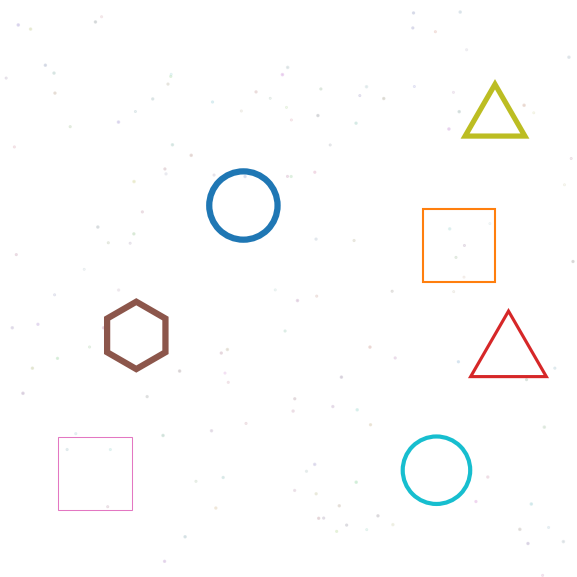[{"shape": "circle", "thickness": 3, "radius": 0.3, "center": [0.421, 0.643]}, {"shape": "square", "thickness": 1, "radius": 0.31, "center": [0.795, 0.574]}, {"shape": "triangle", "thickness": 1.5, "radius": 0.38, "center": [0.881, 0.385]}, {"shape": "hexagon", "thickness": 3, "radius": 0.29, "center": [0.236, 0.418]}, {"shape": "square", "thickness": 0.5, "radius": 0.32, "center": [0.164, 0.179]}, {"shape": "triangle", "thickness": 2.5, "radius": 0.3, "center": [0.857, 0.793]}, {"shape": "circle", "thickness": 2, "radius": 0.29, "center": [0.756, 0.185]}]